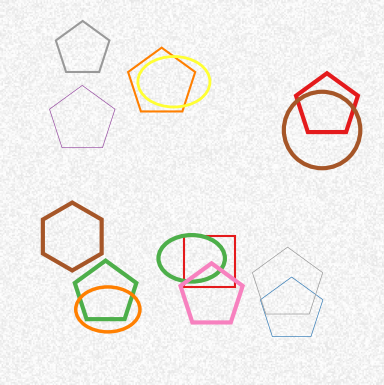[{"shape": "square", "thickness": 1.5, "radius": 0.34, "center": [0.544, 0.321]}, {"shape": "pentagon", "thickness": 3, "radius": 0.42, "center": [0.849, 0.725]}, {"shape": "pentagon", "thickness": 0.5, "radius": 0.43, "center": [0.758, 0.195]}, {"shape": "oval", "thickness": 3, "radius": 0.43, "center": [0.498, 0.329]}, {"shape": "pentagon", "thickness": 3, "radius": 0.42, "center": [0.274, 0.239]}, {"shape": "pentagon", "thickness": 0.5, "radius": 0.45, "center": [0.214, 0.689]}, {"shape": "oval", "thickness": 2.5, "radius": 0.42, "center": [0.28, 0.196]}, {"shape": "pentagon", "thickness": 1.5, "radius": 0.46, "center": [0.42, 0.785]}, {"shape": "oval", "thickness": 2, "radius": 0.47, "center": [0.452, 0.788]}, {"shape": "hexagon", "thickness": 3, "radius": 0.44, "center": [0.188, 0.386]}, {"shape": "circle", "thickness": 3, "radius": 0.5, "center": [0.837, 0.662]}, {"shape": "pentagon", "thickness": 3, "radius": 0.42, "center": [0.55, 0.231]}, {"shape": "pentagon", "thickness": 1.5, "radius": 0.37, "center": [0.215, 0.872]}, {"shape": "pentagon", "thickness": 0.5, "radius": 0.48, "center": [0.747, 0.262]}]